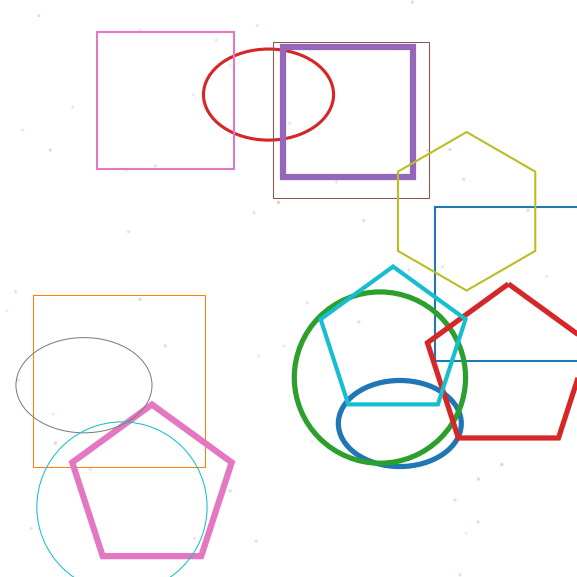[{"shape": "square", "thickness": 1, "radius": 0.67, "center": [0.887, 0.507]}, {"shape": "oval", "thickness": 2.5, "radius": 0.53, "center": [0.692, 0.266]}, {"shape": "square", "thickness": 0.5, "radius": 0.74, "center": [0.206, 0.339]}, {"shape": "circle", "thickness": 2.5, "radius": 0.74, "center": [0.658, 0.345]}, {"shape": "oval", "thickness": 1.5, "radius": 0.56, "center": [0.465, 0.835]}, {"shape": "pentagon", "thickness": 2.5, "radius": 0.74, "center": [0.88, 0.36]}, {"shape": "square", "thickness": 3, "radius": 0.57, "center": [0.603, 0.805]}, {"shape": "square", "thickness": 0.5, "radius": 0.67, "center": [0.608, 0.791]}, {"shape": "square", "thickness": 1, "radius": 0.59, "center": [0.286, 0.825]}, {"shape": "pentagon", "thickness": 3, "radius": 0.73, "center": [0.263, 0.154]}, {"shape": "oval", "thickness": 0.5, "radius": 0.59, "center": [0.145, 0.332]}, {"shape": "hexagon", "thickness": 1, "radius": 0.69, "center": [0.808, 0.633]}, {"shape": "circle", "thickness": 0.5, "radius": 0.74, "center": [0.211, 0.121]}, {"shape": "pentagon", "thickness": 2, "radius": 0.66, "center": [0.681, 0.406]}]